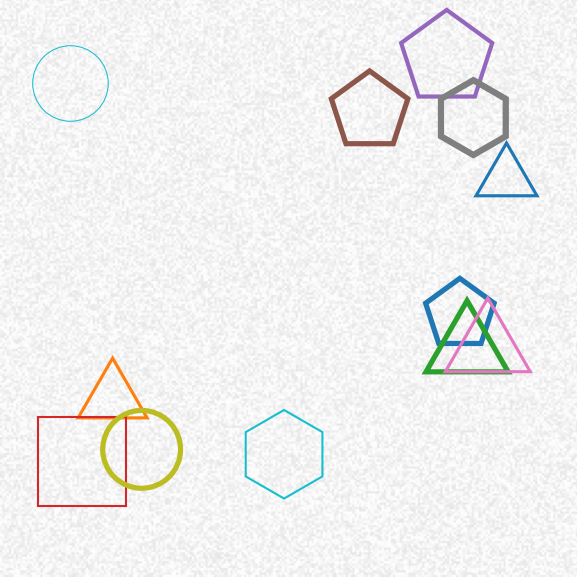[{"shape": "triangle", "thickness": 1.5, "radius": 0.3, "center": [0.877, 0.691]}, {"shape": "pentagon", "thickness": 2.5, "radius": 0.31, "center": [0.796, 0.455]}, {"shape": "triangle", "thickness": 1.5, "radius": 0.34, "center": [0.195, 0.31]}, {"shape": "triangle", "thickness": 2.5, "radius": 0.41, "center": [0.809, 0.396]}, {"shape": "square", "thickness": 1, "radius": 0.38, "center": [0.142, 0.2]}, {"shape": "pentagon", "thickness": 2, "radius": 0.41, "center": [0.773, 0.899]}, {"shape": "pentagon", "thickness": 2.5, "radius": 0.35, "center": [0.64, 0.807]}, {"shape": "triangle", "thickness": 1.5, "radius": 0.42, "center": [0.845, 0.398]}, {"shape": "hexagon", "thickness": 3, "radius": 0.32, "center": [0.82, 0.795]}, {"shape": "circle", "thickness": 2.5, "radius": 0.34, "center": [0.245, 0.221]}, {"shape": "circle", "thickness": 0.5, "radius": 0.33, "center": [0.122, 0.855]}, {"shape": "hexagon", "thickness": 1, "radius": 0.38, "center": [0.492, 0.213]}]